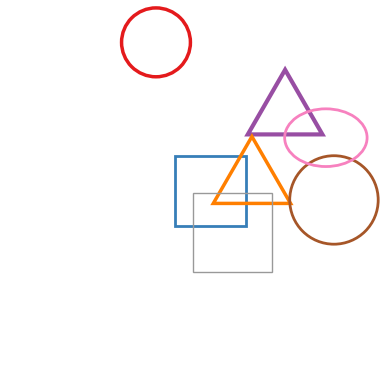[{"shape": "circle", "thickness": 2.5, "radius": 0.45, "center": [0.405, 0.89]}, {"shape": "square", "thickness": 2, "radius": 0.46, "center": [0.546, 0.504]}, {"shape": "triangle", "thickness": 3, "radius": 0.56, "center": [0.741, 0.707]}, {"shape": "triangle", "thickness": 2.5, "radius": 0.58, "center": [0.654, 0.53]}, {"shape": "circle", "thickness": 2, "radius": 0.57, "center": [0.867, 0.481]}, {"shape": "oval", "thickness": 2, "radius": 0.54, "center": [0.846, 0.642]}, {"shape": "square", "thickness": 1, "radius": 0.51, "center": [0.605, 0.395]}]